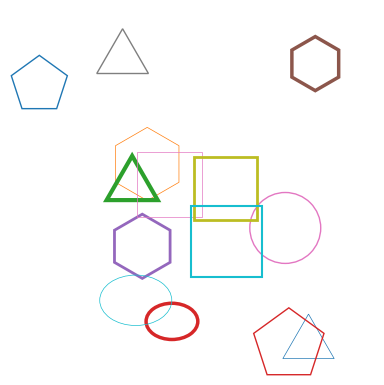[{"shape": "pentagon", "thickness": 1, "radius": 0.38, "center": [0.102, 0.78]}, {"shape": "triangle", "thickness": 0.5, "radius": 0.39, "center": [0.801, 0.107]}, {"shape": "hexagon", "thickness": 0.5, "radius": 0.48, "center": [0.382, 0.574]}, {"shape": "triangle", "thickness": 3, "radius": 0.38, "center": [0.343, 0.519]}, {"shape": "pentagon", "thickness": 1, "radius": 0.48, "center": [0.75, 0.104]}, {"shape": "oval", "thickness": 2.5, "radius": 0.34, "center": [0.447, 0.165]}, {"shape": "hexagon", "thickness": 2, "radius": 0.42, "center": [0.37, 0.36]}, {"shape": "hexagon", "thickness": 2.5, "radius": 0.35, "center": [0.819, 0.835]}, {"shape": "circle", "thickness": 1, "radius": 0.46, "center": [0.741, 0.408]}, {"shape": "square", "thickness": 0.5, "radius": 0.42, "center": [0.439, 0.522]}, {"shape": "triangle", "thickness": 1, "radius": 0.39, "center": [0.318, 0.848]}, {"shape": "square", "thickness": 2, "radius": 0.41, "center": [0.586, 0.511]}, {"shape": "square", "thickness": 1.5, "radius": 0.46, "center": [0.589, 0.372]}, {"shape": "oval", "thickness": 0.5, "radius": 0.47, "center": [0.353, 0.22]}]